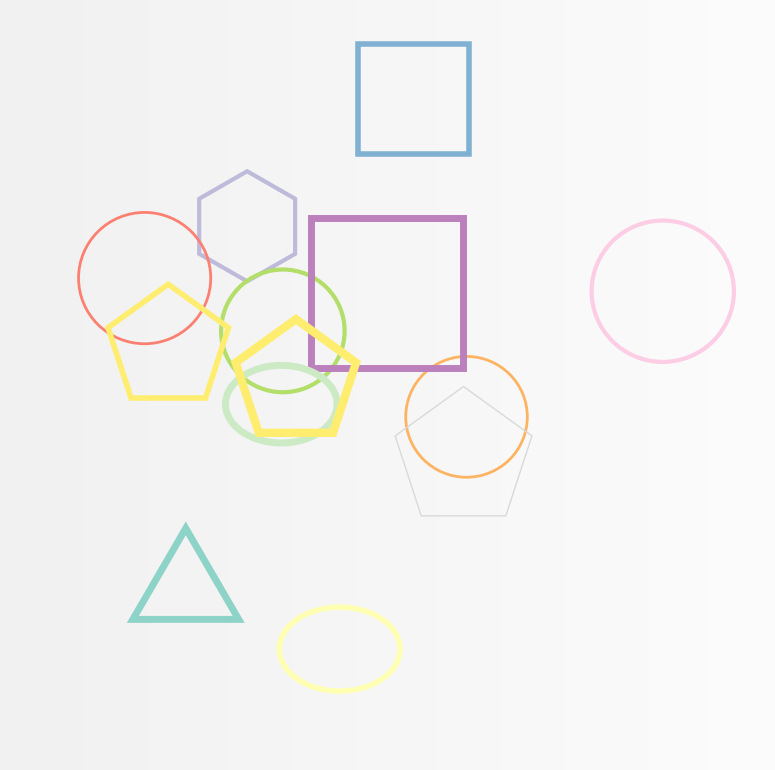[{"shape": "triangle", "thickness": 2.5, "radius": 0.39, "center": [0.24, 0.235]}, {"shape": "oval", "thickness": 2, "radius": 0.39, "center": [0.438, 0.157]}, {"shape": "hexagon", "thickness": 1.5, "radius": 0.36, "center": [0.319, 0.706]}, {"shape": "circle", "thickness": 1, "radius": 0.43, "center": [0.187, 0.639]}, {"shape": "square", "thickness": 2, "radius": 0.36, "center": [0.533, 0.872]}, {"shape": "circle", "thickness": 1, "radius": 0.39, "center": [0.602, 0.459]}, {"shape": "circle", "thickness": 1.5, "radius": 0.4, "center": [0.365, 0.57]}, {"shape": "circle", "thickness": 1.5, "radius": 0.46, "center": [0.855, 0.622]}, {"shape": "pentagon", "thickness": 0.5, "radius": 0.46, "center": [0.598, 0.405]}, {"shape": "square", "thickness": 2.5, "radius": 0.49, "center": [0.499, 0.619]}, {"shape": "oval", "thickness": 2.5, "radius": 0.36, "center": [0.363, 0.475]}, {"shape": "pentagon", "thickness": 3, "radius": 0.41, "center": [0.382, 0.504]}, {"shape": "pentagon", "thickness": 2, "radius": 0.41, "center": [0.217, 0.549]}]